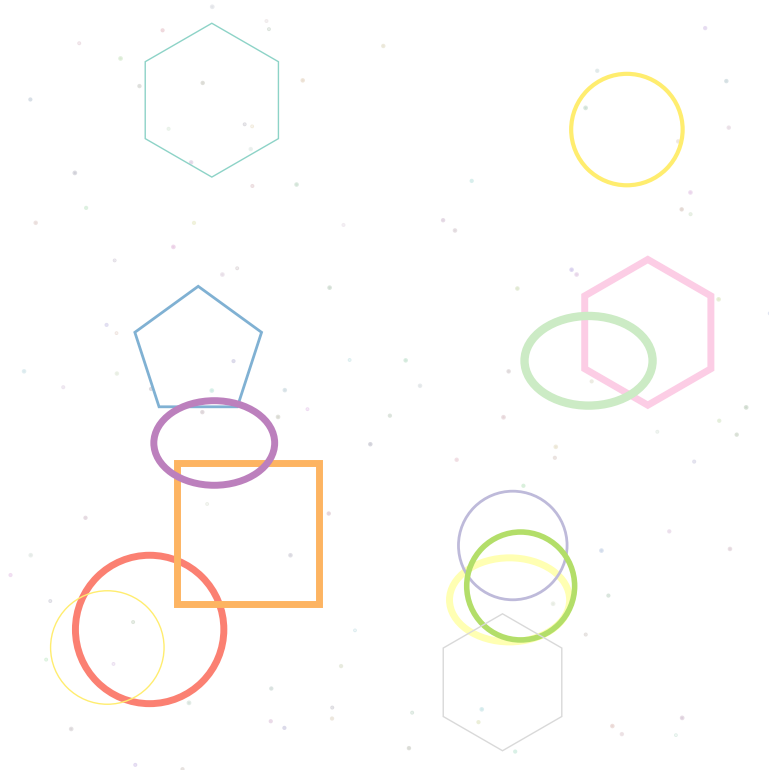[{"shape": "hexagon", "thickness": 0.5, "radius": 0.5, "center": [0.275, 0.87]}, {"shape": "oval", "thickness": 2.5, "radius": 0.39, "center": [0.662, 0.221]}, {"shape": "circle", "thickness": 1, "radius": 0.35, "center": [0.666, 0.292]}, {"shape": "circle", "thickness": 2.5, "radius": 0.48, "center": [0.194, 0.183]}, {"shape": "pentagon", "thickness": 1, "radius": 0.43, "center": [0.257, 0.542]}, {"shape": "square", "thickness": 2.5, "radius": 0.46, "center": [0.322, 0.307]}, {"shape": "circle", "thickness": 2, "radius": 0.35, "center": [0.676, 0.239]}, {"shape": "hexagon", "thickness": 2.5, "radius": 0.47, "center": [0.841, 0.568]}, {"shape": "hexagon", "thickness": 0.5, "radius": 0.44, "center": [0.653, 0.114]}, {"shape": "oval", "thickness": 2.5, "radius": 0.39, "center": [0.278, 0.425]}, {"shape": "oval", "thickness": 3, "radius": 0.42, "center": [0.764, 0.531]}, {"shape": "circle", "thickness": 0.5, "radius": 0.37, "center": [0.139, 0.159]}, {"shape": "circle", "thickness": 1.5, "radius": 0.36, "center": [0.814, 0.832]}]